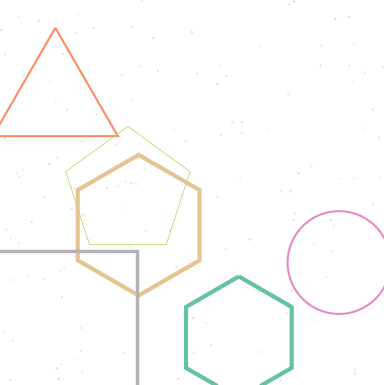[{"shape": "hexagon", "thickness": 3, "radius": 0.79, "center": [0.62, 0.124]}, {"shape": "triangle", "thickness": 1.5, "radius": 0.94, "center": [0.144, 0.74]}, {"shape": "circle", "thickness": 1.5, "radius": 0.67, "center": [0.881, 0.318]}, {"shape": "pentagon", "thickness": 0.5, "radius": 0.85, "center": [0.332, 0.502]}, {"shape": "hexagon", "thickness": 3, "radius": 0.91, "center": [0.36, 0.415]}, {"shape": "square", "thickness": 2.5, "radius": 0.92, "center": [0.173, 0.165]}]